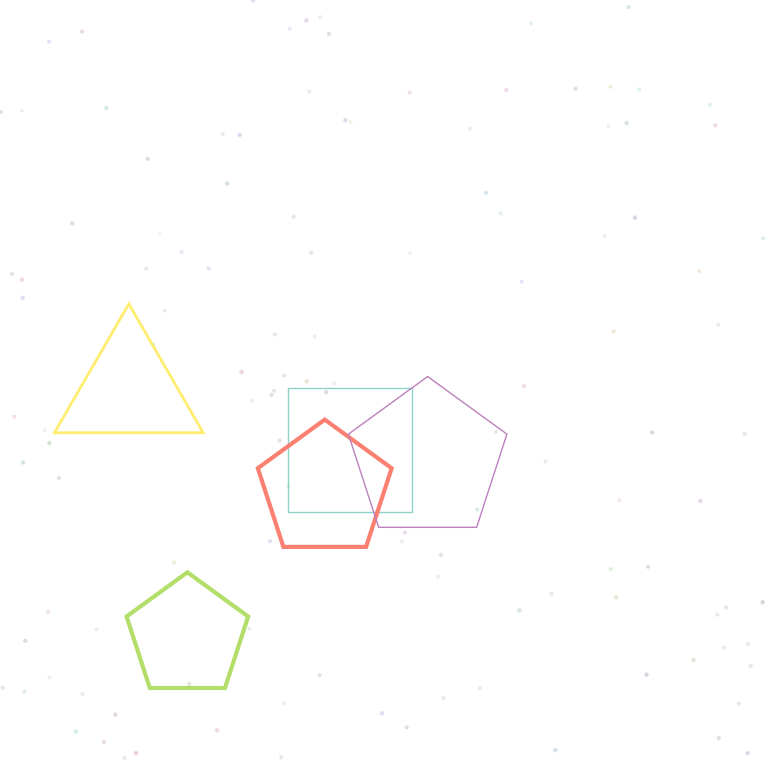[{"shape": "square", "thickness": 0.5, "radius": 0.4, "center": [0.455, 0.416]}, {"shape": "pentagon", "thickness": 1.5, "radius": 0.46, "center": [0.422, 0.364]}, {"shape": "pentagon", "thickness": 1.5, "radius": 0.42, "center": [0.243, 0.174]}, {"shape": "pentagon", "thickness": 0.5, "radius": 0.54, "center": [0.555, 0.403]}, {"shape": "triangle", "thickness": 1, "radius": 0.56, "center": [0.167, 0.494]}]